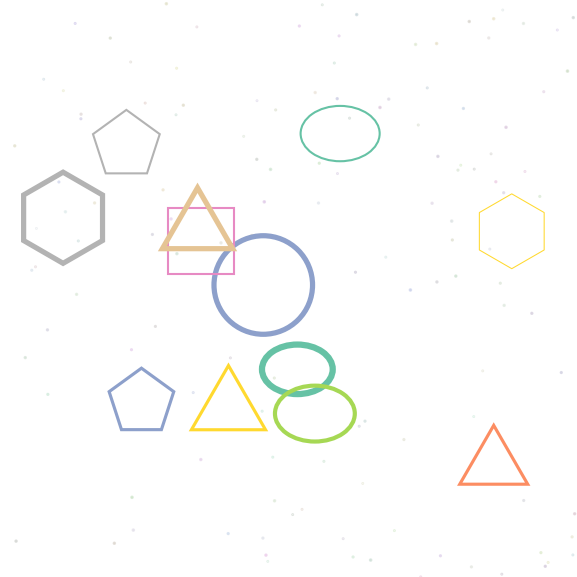[{"shape": "oval", "thickness": 1, "radius": 0.34, "center": [0.589, 0.768]}, {"shape": "oval", "thickness": 3, "radius": 0.31, "center": [0.515, 0.36]}, {"shape": "triangle", "thickness": 1.5, "radius": 0.34, "center": [0.855, 0.195]}, {"shape": "pentagon", "thickness": 1.5, "radius": 0.29, "center": [0.245, 0.303]}, {"shape": "circle", "thickness": 2.5, "radius": 0.43, "center": [0.456, 0.506]}, {"shape": "square", "thickness": 1, "radius": 0.29, "center": [0.347, 0.583]}, {"shape": "oval", "thickness": 2, "radius": 0.35, "center": [0.545, 0.283]}, {"shape": "triangle", "thickness": 1.5, "radius": 0.37, "center": [0.396, 0.292]}, {"shape": "hexagon", "thickness": 0.5, "radius": 0.32, "center": [0.886, 0.599]}, {"shape": "triangle", "thickness": 2.5, "radius": 0.35, "center": [0.342, 0.604]}, {"shape": "hexagon", "thickness": 2.5, "radius": 0.39, "center": [0.109, 0.622]}, {"shape": "pentagon", "thickness": 1, "radius": 0.3, "center": [0.219, 0.748]}]